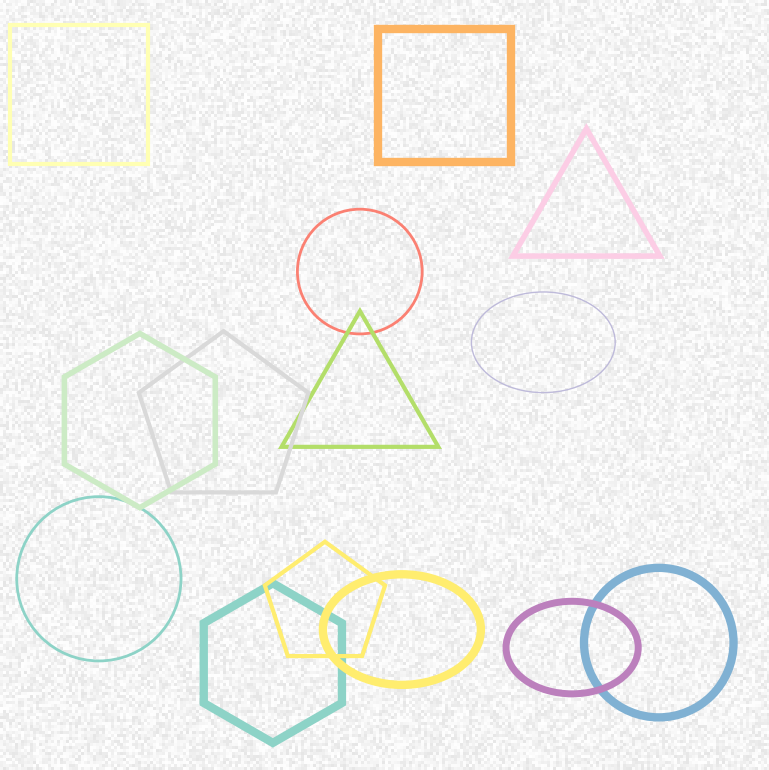[{"shape": "circle", "thickness": 1, "radius": 0.53, "center": [0.128, 0.248]}, {"shape": "hexagon", "thickness": 3, "radius": 0.52, "center": [0.354, 0.139]}, {"shape": "square", "thickness": 1.5, "radius": 0.45, "center": [0.103, 0.877]}, {"shape": "oval", "thickness": 0.5, "radius": 0.47, "center": [0.706, 0.555]}, {"shape": "circle", "thickness": 1, "radius": 0.4, "center": [0.467, 0.647]}, {"shape": "circle", "thickness": 3, "radius": 0.49, "center": [0.856, 0.165]}, {"shape": "square", "thickness": 3, "radius": 0.43, "center": [0.578, 0.876]}, {"shape": "triangle", "thickness": 1.5, "radius": 0.59, "center": [0.467, 0.478]}, {"shape": "triangle", "thickness": 2, "radius": 0.55, "center": [0.762, 0.723]}, {"shape": "pentagon", "thickness": 1.5, "radius": 0.58, "center": [0.29, 0.454]}, {"shape": "oval", "thickness": 2.5, "radius": 0.43, "center": [0.743, 0.159]}, {"shape": "hexagon", "thickness": 2, "radius": 0.57, "center": [0.182, 0.454]}, {"shape": "oval", "thickness": 3, "radius": 0.51, "center": [0.522, 0.182]}, {"shape": "pentagon", "thickness": 1.5, "radius": 0.41, "center": [0.422, 0.214]}]